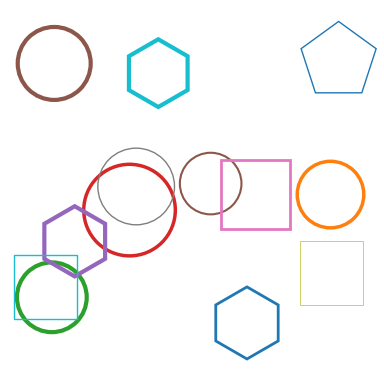[{"shape": "hexagon", "thickness": 2, "radius": 0.47, "center": [0.642, 0.161]}, {"shape": "pentagon", "thickness": 1, "radius": 0.51, "center": [0.88, 0.842]}, {"shape": "circle", "thickness": 2.5, "radius": 0.43, "center": [0.859, 0.495]}, {"shape": "circle", "thickness": 3, "radius": 0.45, "center": [0.135, 0.228]}, {"shape": "circle", "thickness": 2.5, "radius": 0.59, "center": [0.336, 0.454]}, {"shape": "hexagon", "thickness": 3, "radius": 0.46, "center": [0.194, 0.373]}, {"shape": "circle", "thickness": 1.5, "radius": 0.4, "center": [0.547, 0.523]}, {"shape": "circle", "thickness": 3, "radius": 0.47, "center": [0.141, 0.835]}, {"shape": "square", "thickness": 2, "radius": 0.45, "center": [0.663, 0.494]}, {"shape": "circle", "thickness": 1, "radius": 0.5, "center": [0.354, 0.516]}, {"shape": "square", "thickness": 0.5, "radius": 0.41, "center": [0.861, 0.291]}, {"shape": "square", "thickness": 1, "radius": 0.41, "center": [0.118, 0.255]}, {"shape": "hexagon", "thickness": 3, "radius": 0.44, "center": [0.411, 0.81]}]